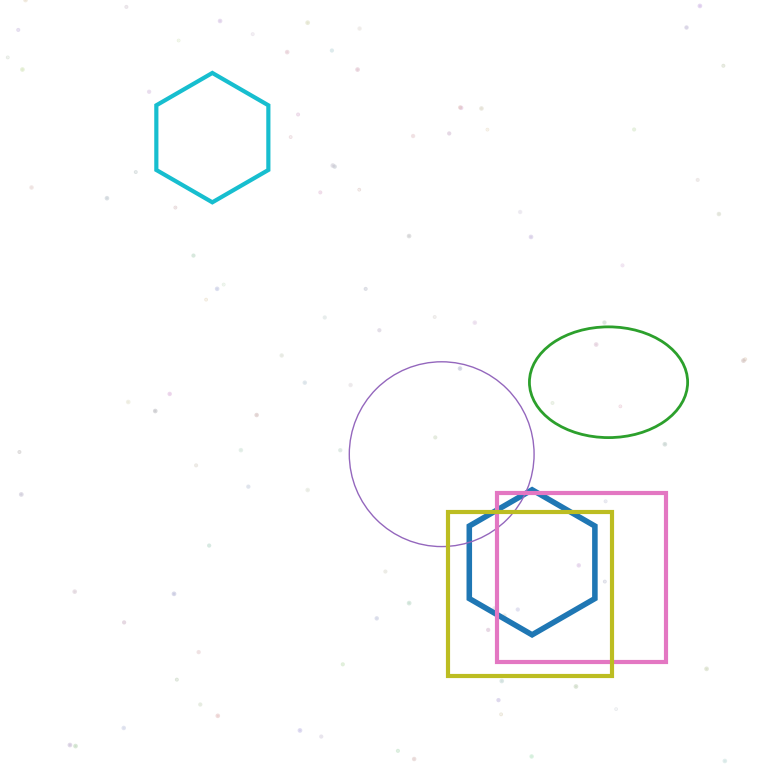[{"shape": "hexagon", "thickness": 2, "radius": 0.47, "center": [0.691, 0.27]}, {"shape": "oval", "thickness": 1, "radius": 0.51, "center": [0.79, 0.504]}, {"shape": "circle", "thickness": 0.5, "radius": 0.6, "center": [0.574, 0.41]}, {"shape": "square", "thickness": 1.5, "radius": 0.55, "center": [0.756, 0.25]}, {"shape": "square", "thickness": 1.5, "radius": 0.53, "center": [0.688, 0.229]}, {"shape": "hexagon", "thickness": 1.5, "radius": 0.42, "center": [0.276, 0.821]}]